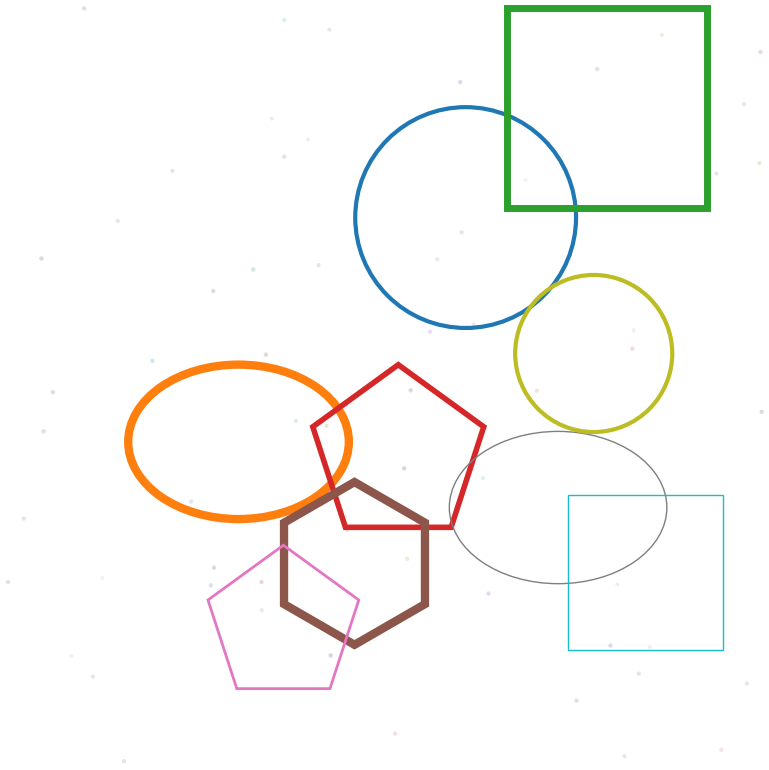[{"shape": "circle", "thickness": 1.5, "radius": 0.72, "center": [0.605, 0.717]}, {"shape": "oval", "thickness": 3, "radius": 0.72, "center": [0.31, 0.426]}, {"shape": "square", "thickness": 2.5, "radius": 0.65, "center": [0.789, 0.86]}, {"shape": "pentagon", "thickness": 2, "radius": 0.58, "center": [0.517, 0.41]}, {"shape": "hexagon", "thickness": 3, "radius": 0.53, "center": [0.46, 0.268]}, {"shape": "pentagon", "thickness": 1, "radius": 0.51, "center": [0.368, 0.189]}, {"shape": "oval", "thickness": 0.5, "radius": 0.71, "center": [0.725, 0.341]}, {"shape": "circle", "thickness": 1.5, "radius": 0.51, "center": [0.771, 0.541]}, {"shape": "square", "thickness": 0.5, "radius": 0.5, "center": [0.838, 0.256]}]